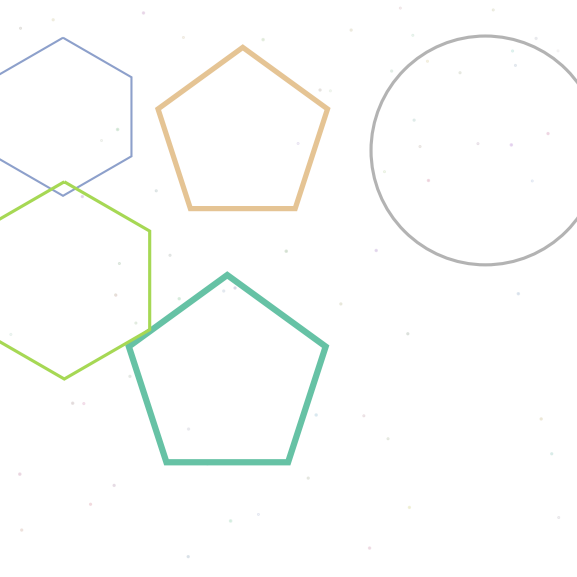[{"shape": "pentagon", "thickness": 3, "radius": 0.9, "center": [0.394, 0.344]}, {"shape": "hexagon", "thickness": 1, "radius": 0.68, "center": [0.109, 0.797]}, {"shape": "hexagon", "thickness": 1.5, "radius": 0.85, "center": [0.111, 0.514]}, {"shape": "pentagon", "thickness": 2.5, "radius": 0.77, "center": [0.42, 0.763]}, {"shape": "circle", "thickness": 1.5, "radius": 0.99, "center": [0.841, 0.739]}]